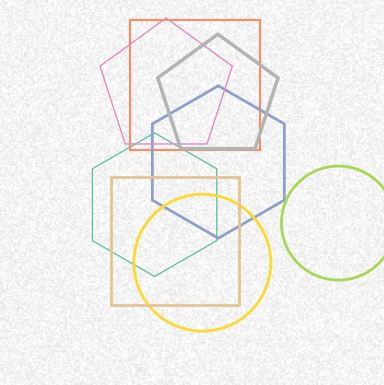[{"shape": "hexagon", "thickness": 1, "radius": 0.93, "center": [0.401, 0.468]}, {"shape": "square", "thickness": 1.5, "radius": 0.85, "center": [0.506, 0.78]}, {"shape": "hexagon", "thickness": 2, "radius": 0.99, "center": [0.567, 0.579]}, {"shape": "pentagon", "thickness": 1, "radius": 0.9, "center": [0.432, 0.772]}, {"shape": "circle", "thickness": 2, "radius": 0.74, "center": [0.879, 0.421]}, {"shape": "circle", "thickness": 2, "radius": 0.89, "center": [0.525, 0.318]}, {"shape": "square", "thickness": 2, "radius": 0.83, "center": [0.455, 0.374]}, {"shape": "pentagon", "thickness": 2.5, "radius": 0.82, "center": [0.566, 0.747]}]